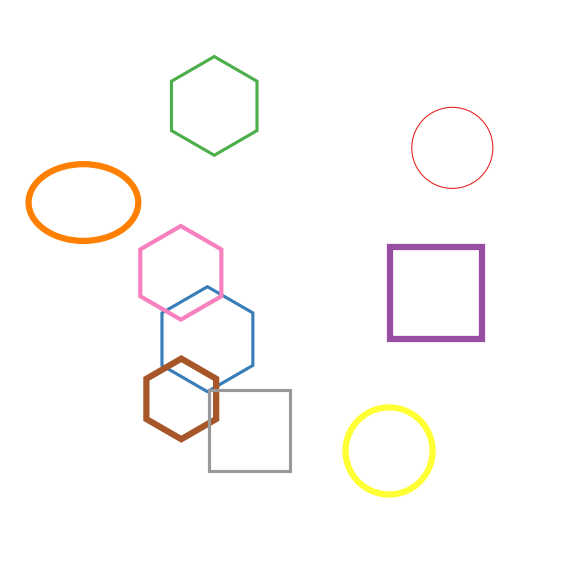[{"shape": "circle", "thickness": 0.5, "radius": 0.35, "center": [0.783, 0.743]}, {"shape": "hexagon", "thickness": 1.5, "radius": 0.45, "center": [0.359, 0.412]}, {"shape": "hexagon", "thickness": 1.5, "radius": 0.43, "center": [0.371, 0.816]}, {"shape": "square", "thickness": 3, "radius": 0.4, "center": [0.755, 0.491]}, {"shape": "oval", "thickness": 3, "radius": 0.47, "center": [0.144, 0.648]}, {"shape": "circle", "thickness": 3, "radius": 0.38, "center": [0.674, 0.218]}, {"shape": "hexagon", "thickness": 3, "radius": 0.35, "center": [0.314, 0.308]}, {"shape": "hexagon", "thickness": 2, "radius": 0.41, "center": [0.313, 0.527]}, {"shape": "square", "thickness": 1.5, "radius": 0.35, "center": [0.432, 0.254]}]